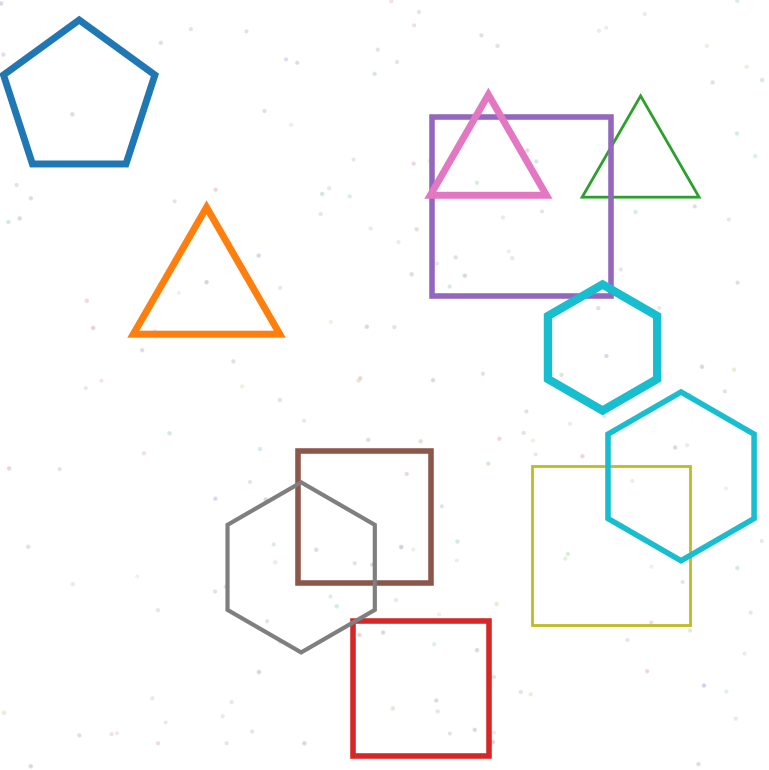[{"shape": "pentagon", "thickness": 2.5, "radius": 0.52, "center": [0.103, 0.871]}, {"shape": "triangle", "thickness": 2.5, "radius": 0.55, "center": [0.268, 0.621]}, {"shape": "triangle", "thickness": 1, "radius": 0.44, "center": [0.832, 0.788]}, {"shape": "square", "thickness": 2, "radius": 0.44, "center": [0.547, 0.106]}, {"shape": "square", "thickness": 2, "radius": 0.58, "center": [0.678, 0.731]}, {"shape": "square", "thickness": 2, "radius": 0.43, "center": [0.473, 0.329]}, {"shape": "triangle", "thickness": 2.5, "radius": 0.44, "center": [0.634, 0.79]}, {"shape": "hexagon", "thickness": 1.5, "radius": 0.55, "center": [0.391, 0.263]}, {"shape": "square", "thickness": 1, "radius": 0.51, "center": [0.793, 0.291]}, {"shape": "hexagon", "thickness": 2, "radius": 0.55, "center": [0.884, 0.381]}, {"shape": "hexagon", "thickness": 3, "radius": 0.41, "center": [0.783, 0.549]}]